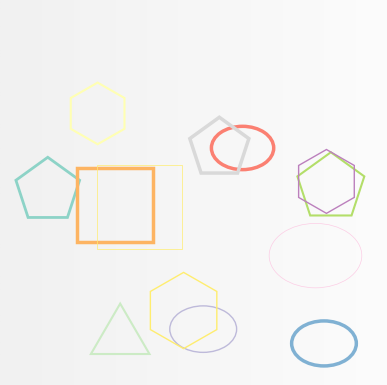[{"shape": "pentagon", "thickness": 2, "radius": 0.43, "center": [0.123, 0.505]}, {"shape": "hexagon", "thickness": 1.5, "radius": 0.4, "center": [0.252, 0.705]}, {"shape": "oval", "thickness": 1, "radius": 0.43, "center": [0.524, 0.145]}, {"shape": "oval", "thickness": 2.5, "radius": 0.4, "center": [0.626, 0.616]}, {"shape": "oval", "thickness": 2.5, "radius": 0.42, "center": [0.836, 0.108]}, {"shape": "square", "thickness": 2.5, "radius": 0.49, "center": [0.297, 0.467]}, {"shape": "pentagon", "thickness": 1.5, "radius": 0.45, "center": [0.854, 0.514]}, {"shape": "oval", "thickness": 0.5, "radius": 0.6, "center": [0.814, 0.336]}, {"shape": "pentagon", "thickness": 2.5, "radius": 0.4, "center": [0.566, 0.615]}, {"shape": "hexagon", "thickness": 1, "radius": 0.41, "center": [0.842, 0.529]}, {"shape": "triangle", "thickness": 1.5, "radius": 0.44, "center": [0.31, 0.124]}, {"shape": "hexagon", "thickness": 1, "radius": 0.49, "center": [0.474, 0.193]}, {"shape": "square", "thickness": 0.5, "radius": 0.55, "center": [0.36, 0.462]}]